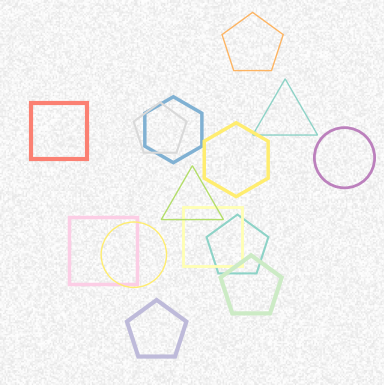[{"shape": "pentagon", "thickness": 1.5, "radius": 0.42, "center": [0.617, 0.358]}, {"shape": "triangle", "thickness": 1, "radius": 0.49, "center": [0.741, 0.698]}, {"shape": "square", "thickness": 2, "radius": 0.38, "center": [0.551, 0.386]}, {"shape": "pentagon", "thickness": 3, "radius": 0.41, "center": [0.407, 0.14]}, {"shape": "square", "thickness": 3, "radius": 0.36, "center": [0.154, 0.661]}, {"shape": "hexagon", "thickness": 2.5, "radius": 0.43, "center": [0.45, 0.663]}, {"shape": "pentagon", "thickness": 1, "radius": 0.42, "center": [0.656, 0.884]}, {"shape": "triangle", "thickness": 1, "radius": 0.47, "center": [0.5, 0.476]}, {"shape": "square", "thickness": 2.5, "radius": 0.44, "center": [0.268, 0.349]}, {"shape": "pentagon", "thickness": 1.5, "radius": 0.36, "center": [0.416, 0.662]}, {"shape": "circle", "thickness": 2, "radius": 0.39, "center": [0.895, 0.59]}, {"shape": "pentagon", "thickness": 3, "radius": 0.42, "center": [0.652, 0.254]}, {"shape": "circle", "thickness": 1, "radius": 0.42, "center": [0.348, 0.338]}, {"shape": "hexagon", "thickness": 2.5, "radius": 0.48, "center": [0.614, 0.585]}]